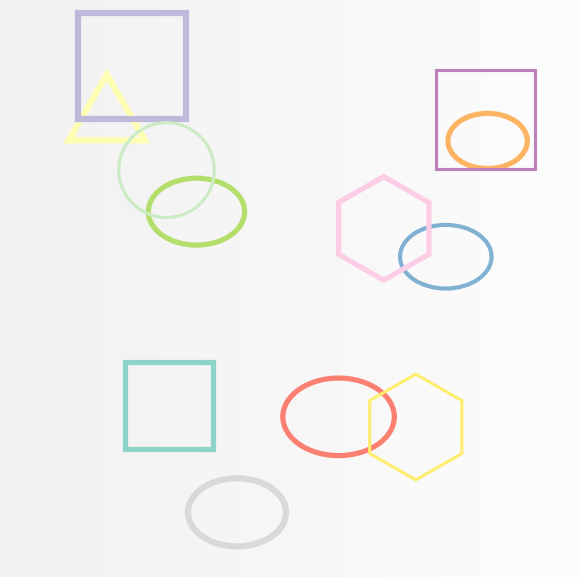[{"shape": "square", "thickness": 2.5, "radius": 0.38, "center": [0.291, 0.297]}, {"shape": "triangle", "thickness": 3, "radius": 0.38, "center": [0.184, 0.794]}, {"shape": "square", "thickness": 3, "radius": 0.46, "center": [0.227, 0.885]}, {"shape": "oval", "thickness": 2.5, "radius": 0.48, "center": [0.583, 0.277]}, {"shape": "oval", "thickness": 2, "radius": 0.39, "center": [0.767, 0.555]}, {"shape": "oval", "thickness": 2.5, "radius": 0.34, "center": [0.839, 0.755]}, {"shape": "oval", "thickness": 2.5, "radius": 0.41, "center": [0.338, 0.633]}, {"shape": "hexagon", "thickness": 2.5, "radius": 0.45, "center": [0.66, 0.604]}, {"shape": "oval", "thickness": 3, "radius": 0.42, "center": [0.408, 0.112]}, {"shape": "square", "thickness": 1.5, "radius": 0.43, "center": [0.835, 0.792]}, {"shape": "circle", "thickness": 1.5, "radius": 0.41, "center": [0.286, 0.705]}, {"shape": "hexagon", "thickness": 1.5, "radius": 0.46, "center": [0.715, 0.26]}]